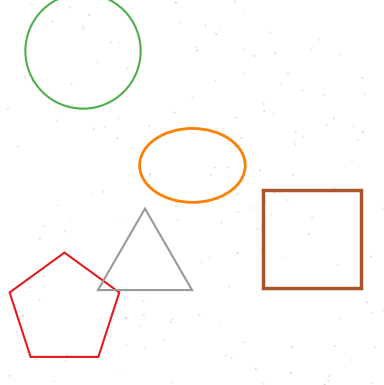[{"shape": "pentagon", "thickness": 1.5, "radius": 0.75, "center": [0.167, 0.194]}, {"shape": "circle", "thickness": 1.5, "radius": 0.75, "center": [0.216, 0.868]}, {"shape": "oval", "thickness": 2, "radius": 0.69, "center": [0.5, 0.57]}, {"shape": "square", "thickness": 2.5, "radius": 0.64, "center": [0.811, 0.38]}, {"shape": "triangle", "thickness": 1.5, "radius": 0.71, "center": [0.377, 0.317]}]